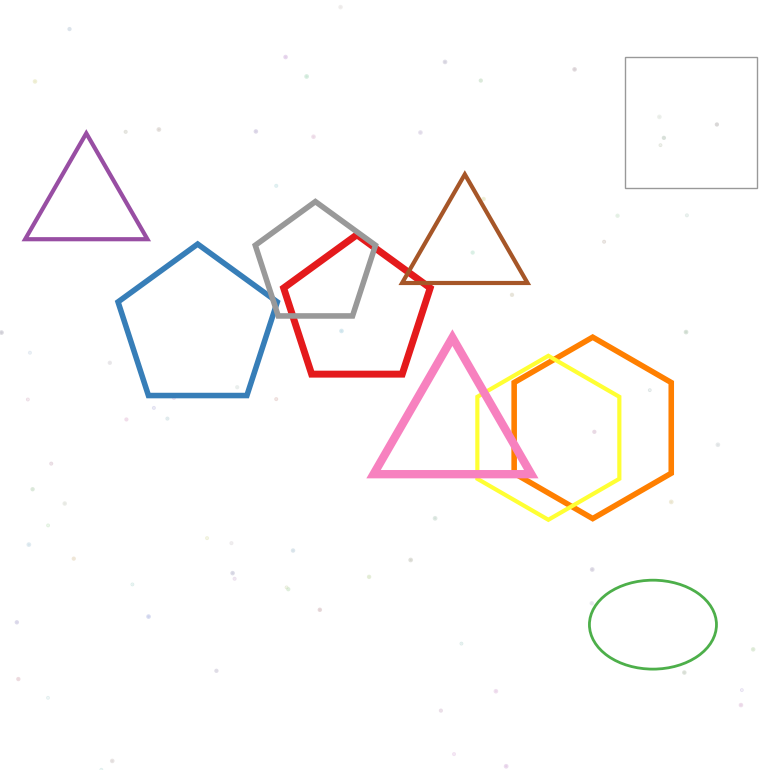[{"shape": "pentagon", "thickness": 2.5, "radius": 0.5, "center": [0.464, 0.595]}, {"shape": "pentagon", "thickness": 2, "radius": 0.54, "center": [0.257, 0.574]}, {"shape": "oval", "thickness": 1, "radius": 0.41, "center": [0.848, 0.189]}, {"shape": "triangle", "thickness": 1.5, "radius": 0.46, "center": [0.112, 0.735]}, {"shape": "hexagon", "thickness": 2, "radius": 0.59, "center": [0.77, 0.444]}, {"shape": "hexagon", "thickness": 1.5, "radius": 0.53, "center": [0.712, 0.431]}, {"shape": "triangle", "thickness": 1.5, "radius": 0.47, "center": [0.604, 0.68]}, {"shape": "triangle", "thickness": 3, "radius": 0.59, "center": [0.588, 0.443]}, {"shape": "pentagon", "thickness": 2, "radius": 0.41, "center": [0.41, 0.656]}, {"shape": "square", "thickness": 0.5, "radius": 0.43, "center": [0.897, 0.841]}]